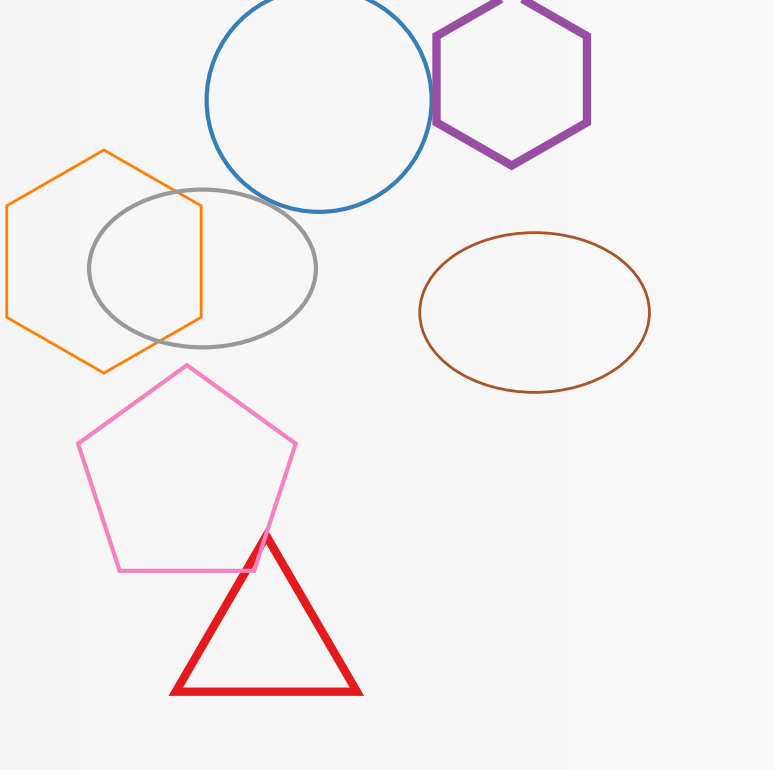[{"shape": "triangle", "thickness": 3, "radius": 0.67, "center": [0.344, 0.169]}, {"shape": "circle", "thickness": 1.5, "radius": 0.73, "center": [0.412, 0.87]}, {"shape": "hexagon", "thickness": 3, "radius": 0.56, "center": [0.66, 0.897]}, {"shape": "hexagon", "thickness": 1, "radius": 0.72, "center": [0.134, 0.66]}, {"shape": "oval", "thickness": 1, "radius": 0.74, "center": [0.69, 0.594]}, {"shape": "pentagon", "thickness": 1.5, "radius": 0.74, "center": [0.241, 0.378]}, {"shape": "oval", "thickness": 1.5, "radius": 0.73, "center": [0.261, 0.651]}]